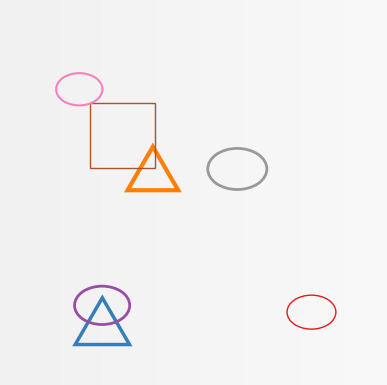[{"shape": "oval", "thickness": 1, "radius": 0.32, "center": [0.804, 0.189]}, {"shape": "triangle", "thickness": 2.5, "radius": 0.4, "center": [0.264, 0.146]}, {"shape": "oval", "thickness": 2, "radius": 0.36, "center": [0.264, 0.207]}, {"shape": "triangle", "thickness": 3, "radius": 0.38, "center": [0.394, 0.544]}, {"shape": "square", "thickness": 1, "radius": 0.42, "center": [0.316, 0.648]}, {"shape": "oval", "thickness": 1.5, "radius": 0.3, "center": [0.205, 0.768]}, {"shape": "oval", "thickness": 2, "radius": 0.38, "center": [0.612, 0.561]}]